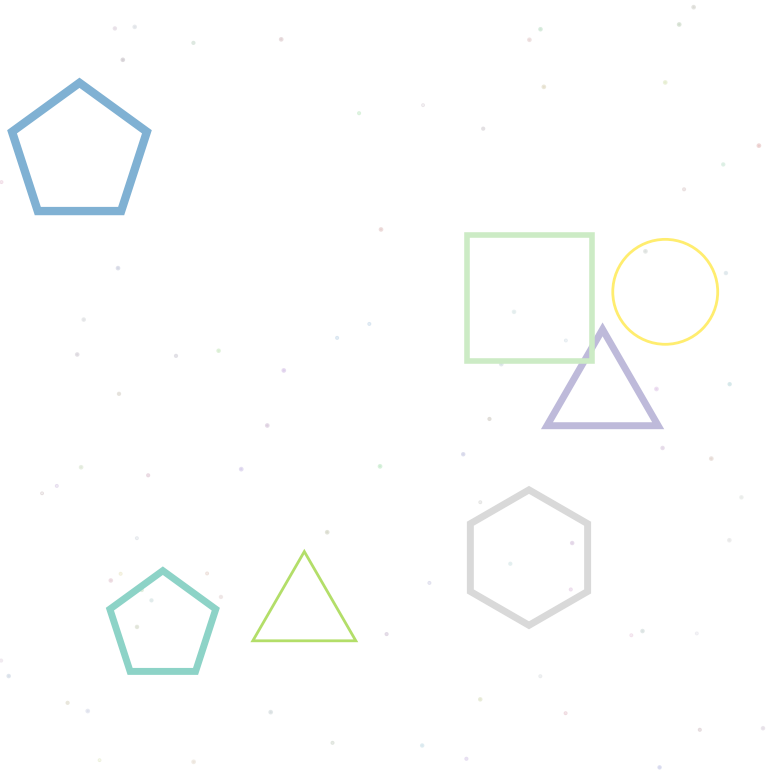[{"shape": "pentagon", "thickness": 2.5, "radius": 0.36, "center": [0.211, 0.187]}, {"shape": "triangle", "thickness": 2.5, "radius": 0.42, "center": [0.783, 0.489]}, {"shape": "pentagon", "thickness": 3, "radius": 0.46, "center": [0.103, 0.8]}, {"shape": "triangle", "thickness": 1, "radius": 0.39, "center": [0.395, 0.206]}, {"shape": "hexagon", "thickness": 2.5, "radius": 0.44, "center": [0.687, 0.276]}, {"shape": "square", "thickness": 2, "radius": 0.41, "center": [0.688, 0.613]}, {"shape": "circle", "thickness": 1, "radius": 0.34, "center": [0.864, 0.621]}]